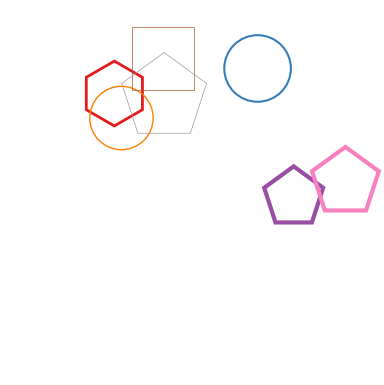[{"shape": "hexagon", "thickness": 2, "radius": 0.42, "center": [0.297, 0.757]}, {"shape": "circle", "thickness": 1.5, "radius": 0.43, "center": [0.669, 0.822]}, {"shape": "pentagon", "thickness": 3, "radius": 0.4, "center": [0.763, 0.487]}, {"shape": "circle", "thickness": 1, "radius": 0.41, "center": [0.315, 0.694]}, {"shape": "square", "thickness": 0.5, "radius": 0.4, "center": [0.424, 0.848]}, {"shape": "pentagon", "thickness": 3, "radius": 0.46, "center": [0.897, 0.527]}, {"shape": "pentagon", "thickness": 0.5, "radius": 0.58, "center": [0.426, 0.748]}]